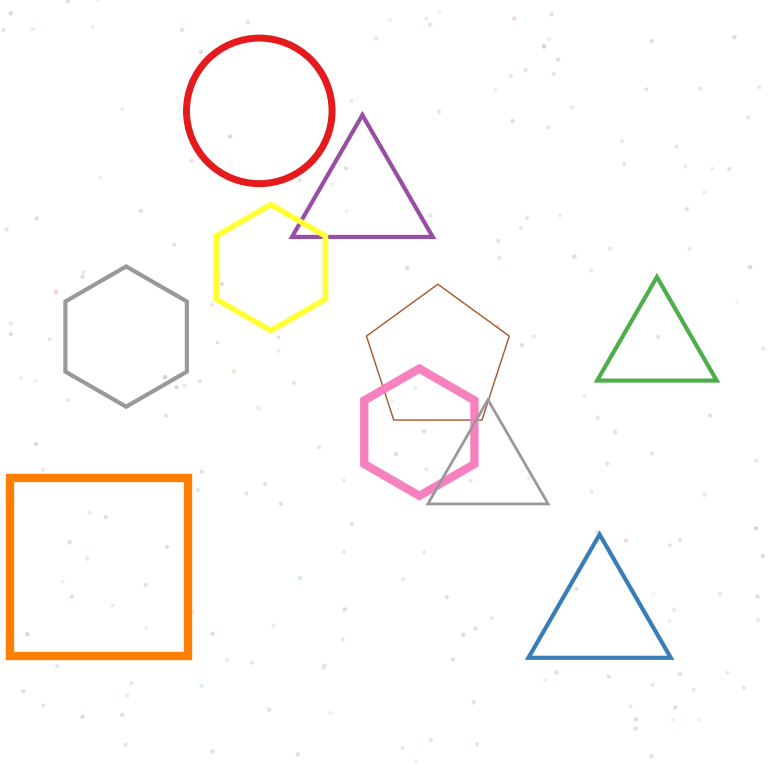[{"shape": "circle", "thickness": 2.5, "radius": 0.47, "center": [0.337, 0.856]}, {"shape": "triangle", "thickness": 1.5, "radius": 0.53, "center": [0.779, 0.199]}, {"shape": "triangle", "thickness": 1.5, "radius": 0.45, "center": [0.853, 0.551]}, {"shape": "triangle", "thickness": 1.5, "radius": 0.53, "center": [0.471, 0.745]}, {"shape": "square", "thickness": 3, "radius": 0.58, "center": [0.128, 0.264]}, {"shape": "hexagon", "thickness": 2, "radius": 0.41, "center": [0.352, 0.652]}, {"shape": "pentagon", "thickness": 0.5, "radius": 0.49, "center": [0.569, 0.533]}, {"shape": "hexagon", "thickness": 3, "radius": 0.41, "center": [0.545, 0.439]}, {"shape": "triangle", "thickness": 1, "radius": 0.45, "center": [0.634, 0.391]}, {"shape": "hexagon", "thickness": 1.5, "radius": 0.46, "center": [0.164, 0.563]}]